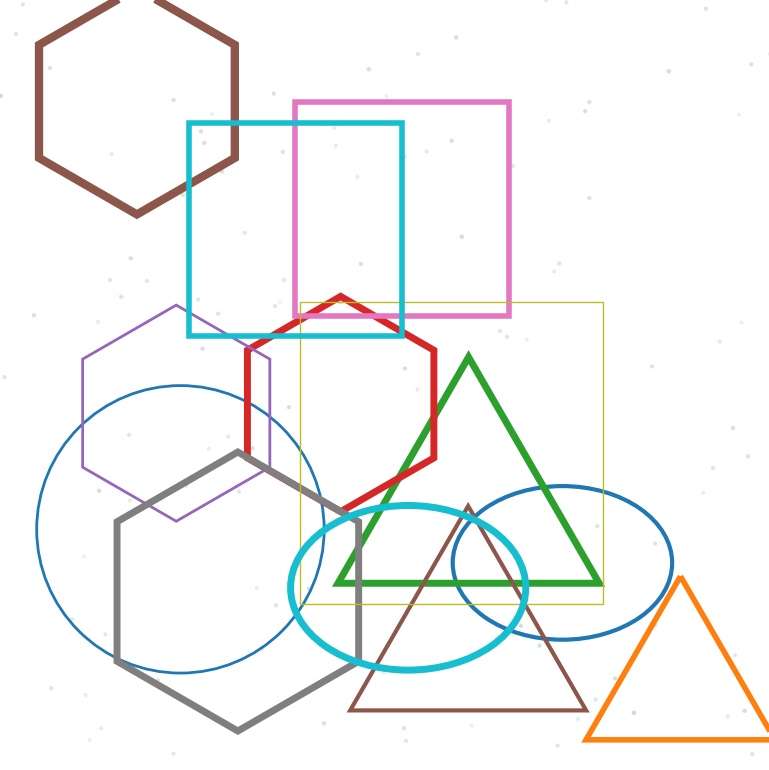[{"shape": "oval", "thickness": 1.5, "radius": 0.71, "center": [0.73, 0.269]}, {"shape": "circle", "thickness": 1, "radius": 0.93, "center": [0.234, 0.313]}, {"shape": "triangle", "thickness": 2, "radius": 0.71, "center": [0.884, 0.11]}, {"shape": "triangle", "thickness": 2.5, "radius": 0.98, "center": [0.609, 0.34]}, {"shape": "hexagon", "thickness": 2.5, "radius": 0.7, "center": [0.442, 0.475]}, {"shape": "hexagon", "thickness": 1, "radius": 0.7, "center": [0.229, 0.463]}, {"shape": "hexagon", "thickness": 3, "radius": 0.73, "center": [0.178, 0.868]}, {"shape": "triangle", "thickness": 1.5, "radius": 0.88, "center": [0.608, 0.166]}, {"shape": "square", "thickness": 2, "radius": 0.7, "center": [0.522, 0.729]}, {"shape": "hexagon", "thickness": 2.5, "radius": 0.91, "center": [0.309, 0.232]}, {"shape": "square", "thickness": 0.5, "radius": 0.98, "center": [0.586, 0.412]}, {"shape": "oval", "thickness": 2.5, "radius": 0.76, "center": [0.53, 0.237]}, {"shape": "square", "thickness": 2, "radius": 0.69, "center": [0.384, 0.702]}]